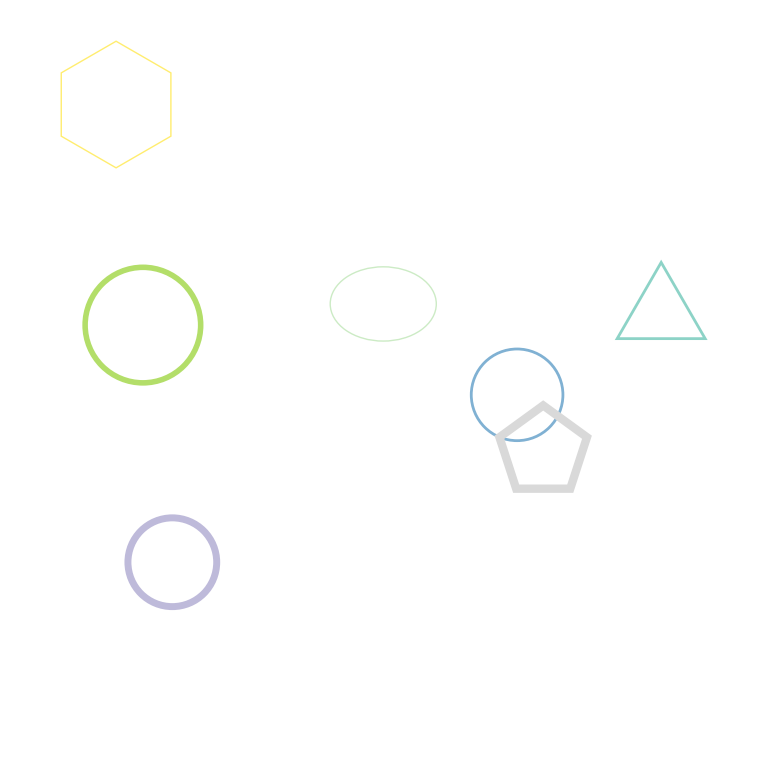[{"shape": "triangle", "thickness": 1, "radius": 0.33, "center": [0.859, 0.593]}, {"shape": "circle", "thickness": 2.5, "radius": 0.29, "center": [0.224, 0.27]}, {"shape": "circle", "thickness": 1, "radius": 0.3, "center": [0.672, 0.487]}, {"shape": "circle", "thickness": 2, "radius": 0.38, "center": [0.186, 0.578]}, {"shape": "pentagon", "thickness": 3, "radius": 0.3, "center": [0.705, 0.414]}, {"shape": "oval", "thickness": 0.5, "radius": 0.34, "center": [0.498, 0.605]}, {"shape": "hexagon", "thickness": 0.5, "radius": 0.41, "center": [0.151, 0.864]}]